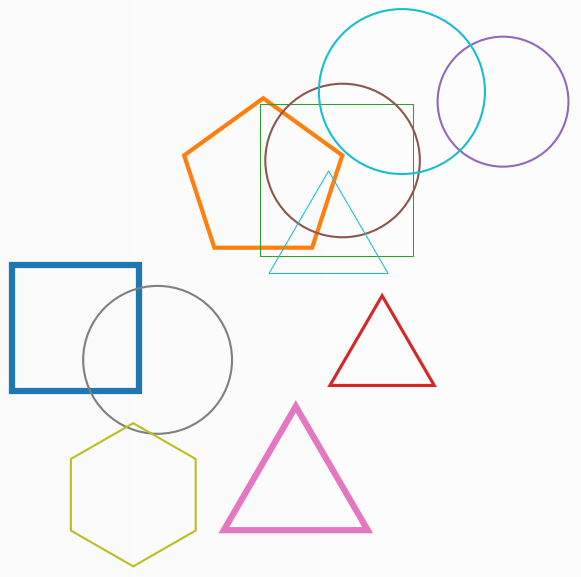[{"shape": "square", "thickness": 3, "radius": 0.55, "center": [0.13, 0.431]}, {"shape": "pentagon", "thickness": 2, "radius": 0.72, "center": [0.453, 0.686]}, {"shape": "square", "thickness": 0.5, "radius": 0.66, "center": [0.579, 0.687]}, {"shape": "triangle", "thickness": 1.5, "radius": 0.52, "center": [0.657, 0.383]}, {"shape": "circle", "thickness": 1, "radius": 0.56, "center": [0.865, 0.823]}, {"shape": "circle", "thickness": 1, "radius": 0.66, "center": [0.589, 0.721]}, {"shape": "triangle", "thickness": 3, "radius": 0.71, "center": [0.509, 0.153]}, {"shape": "circle", "thickness": 1, "radius": 0.64, "center": [0.271, 0.376]}, {"shape": "hexagon", "thickness": 1, "radius": 0.62, "center": [0.229, 0.142]}, {"shape": "circle", "thickness": 1, "radius": 0.71, "center": [0.691, 0.841]}, {"shape": "triangle", "thickness": 0.5, "radius": 0.59, "center": [0.565, 0.585]}]